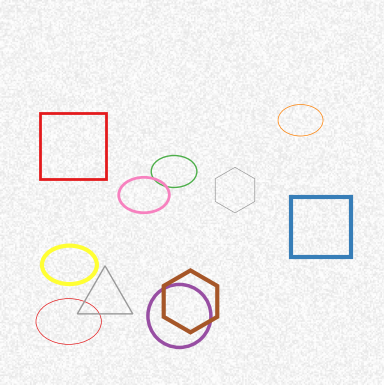[{"shape": "oval", "thickness": 0.5, "radius": 0.42, "center": [0.178, 0.165]}, {"shape": "square", "thickness": 2, "radius": 0.43, "center": [0.188, 0.621]}, {"shape": "square", "thickness": 3, "radius": 0.39, "center": [0.833, 0.411]}, {"shape": "oval", "thickness": 1, "radius": 0.3, "center": [0.452, 0.555]}, {"shape": "circle", "thickness": 2.5, "radius": 0.41, "center": [0.466, 0.179]}, {"shape": "oval", "thickness": 0.5, "radius": 0.29, "center": [0.781, 0.688]}, {"shape": "oval", "thickness": 3, "radius": 0.36, "center": [0.18, 0.312]}, {"shape": "hexagon", "thickness": 3, "radius": 0.4, "center": [0.495, 0.217]}, {"shape": "oval", "thickness": 2, "radius": 0.33, "center": [0.374, 0.493]}, {"shape": "triangle", "thickness": 1, "radius": 0.42, "center": [0.273, 0.226]}, {"shape": "hexagon", "thickness": 0.5, "radius": 0.3, "center": [0.61, 0.506]}]